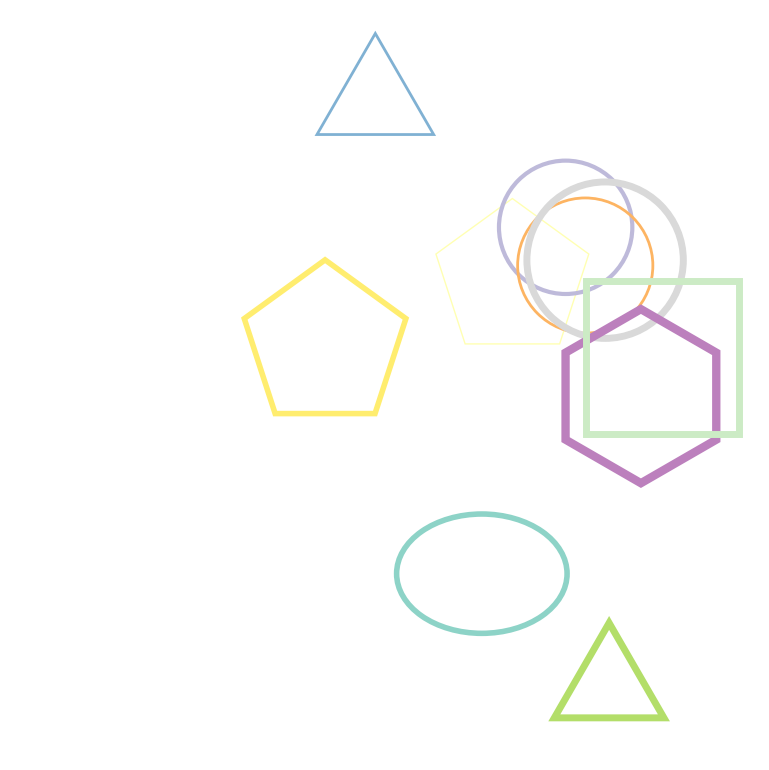[{"shape": "oval", "thickness": 2, "radius": 0.55, "center": [0.626, 0.255]}, {"shape": "pentagon", "thickness": 0.5, "radius": 0.52, "center": [0.665, 0.638]}, {"shape": "circle", "thickness": 1.5, "radius": 0.43, "center": [0.735, 0.705]}, {"shape": "triangle", "thickness": 1, "radius": 0.44, "center": [0.487, 0.869]}, {"shape": "circle", "thickness": 1, "radius": 0.44, "center": [0.76, 0.655]}, {"shape": "triangle", "thickness": 2.5, "radius": 0.41, "center": [0.791, 0.109]}, {"shape": "circle", "thickness": 2.5, "radius": 0.51, "center": [0.786, 0.662]}, {"shape": "hexagon", "thickness": 3, "radius": 0.57, "center": [0.832, 0.486]}, {"shape": "square", "thickness": 2.5, "radius": 0.5, "center": [0.86, 0.536]}, {"shape": "pentagon", "thickness": 2, "radius": 0.55, "center": [0.422, 0.552]}]